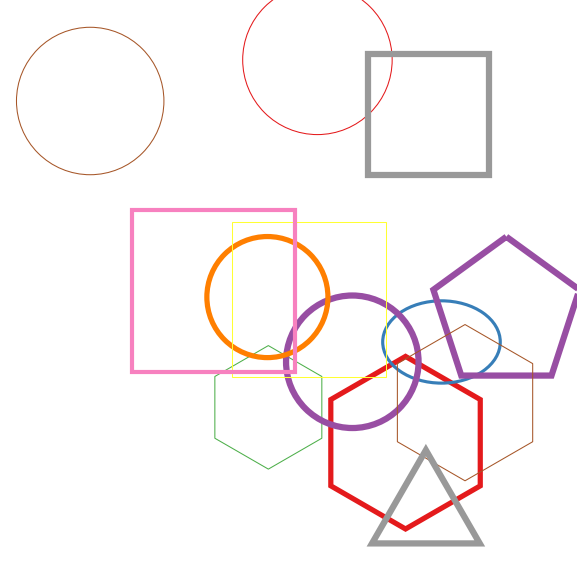[{"shape": "hexagon", "thickness": 2.5, "radius": 0.75, "center": [0.702, 0.233]}, {"shape": "circle", "thickness": 0.5, "radius": 0.65, "center": [0.55, 0.895]}, {"shape": "oval", "thickness": 1.5, "radius": 0.51, "center": [0.764, 0.407]}, {"shape": "hexagon", "thickness": 0.5, "radius": 0.53, "center": [0.465, 0.294]}, {"shape": "pentagon", "thickness": 3, "radius": 0.66, "center": [0.877, 0.456]}, {"shape": "circle", "thickness": 3, "radius": 0.57, "center": [0.61, 0.373]}, {"shape": "circle", "thickness": 2.5, "radius": 0.52, "center": [0.463, 0.485]}, {"shape": "square", "thickness": 0.5, "radius": 0.67, "center": [0.536, 0.481]}, {"shape": "circle", "thickness": 0.5, "radius": 0.64, "center": [0.156, 0.824]}, {"shape": "hexagon", "thickness": 0.5, "radius": 0.68, "center": [0.805, 0.302]}, {"shape": "square", "thickness": 2, "radius": 0.7, "center": [0.37, 0.495]}, {"shape": "square", "thickness": 3, "radius": 0.52, "center": [0.742, 0.801]}, {"shape": "triangle", "thickness": 3, "radius": 0.54, "center": [0.737, 0.112]}]